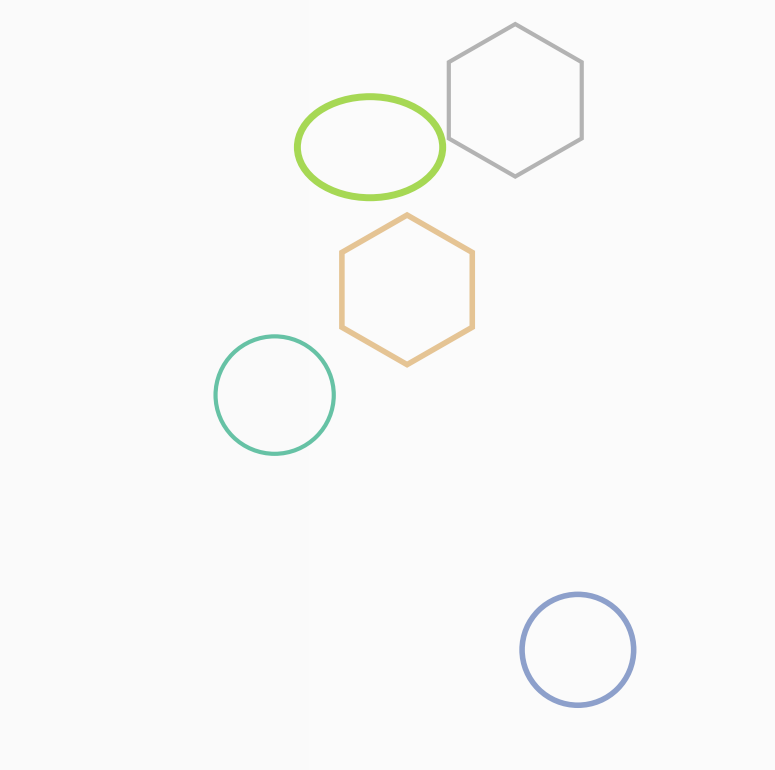[{"shape": "circle", "thickness": 1.5, "radius": 0.38, "center": [0.354, 0.487]}, {"shape": "circle", "thickness": 2, "radius": 0.36, "center": [0.746, 0.156]}, {"shape": "oval", "thickness": 2.5, "radius": 0.47, "center": [0.477, 0.809]}, {"shape": "hexagon", "thickness": 2, "radius": 0.49, "center": [0.525, 0.624]}, {"shape": "hexagon", "thickness": 1.5, "radius": 0.5, "center": [0.665, 0.87]}]